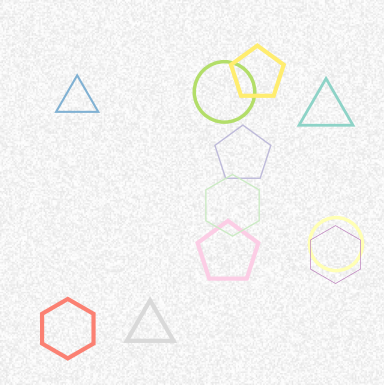[{"shape": "triangle", "thickness": 2, "radius": 0.4, "center": [0.847, 0.715]}, {"shape": "circle", "thickness": 2.5, "radius": 0.34, "center": [0.873, 0.366]}, {"shape": "pentagon", "thickness": 1, "radius": 0.38, "center": [0.631, 0.599]}, {"shape": "hexagon", "thickness": 3, "radius": 0.39, "center": [0.176, 0.146]}, {"shape": "triangle", "thickness": 1.5, "radius": 0.32, "center": [0.2, 0.741]}, {"shape": "circle", "thickness": 2.5, "radius": 0.39, "center": [0.583, 0.761]}, {"shape": "pentagon", "thickness": 3, "radius": 0.41, "center": [0.592, 0.343]}, {"shape": "triangle", "thickness": 3, "radius": 0.35, "center": [0.39, 0.15]}, {"shape": "hexagon", "thickness": 0.5, "radius": 0.38, "center": [0.871, 0.339]}, {"shape": "hexagon", "thickness": 1, "radius": 0.4, "center": [0.604, 0.467]}, {"shape": "pentagon", "thickness": 3, "radius": 0.36, "center": [0.668, 0.81]}]